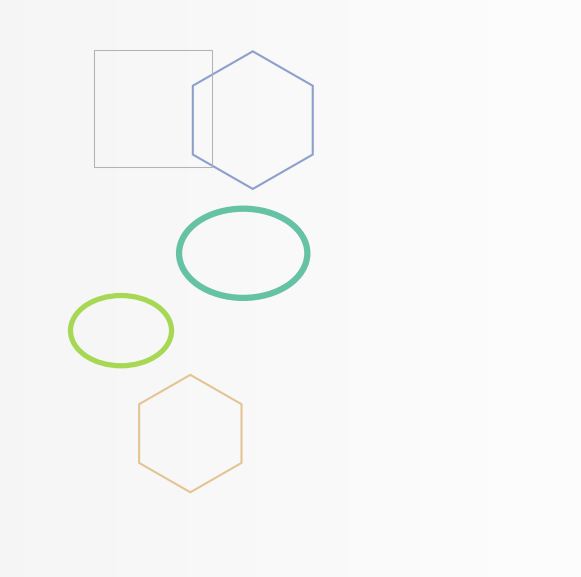[{"shape": "oval", "thickness": 3, "radius": 0.55, "center": [0.418, 0.561]}, {"shape": "hexagon", "thickness": 1, "radius": 0.6, "center": [0.435, 0.791]}, {"shape": "oval", "thickness": 2.5, "radius": 0.43, "center": [0.208, 0.427]}, {"shape": "hexagon", "thickness": 1, "radius": 0.51, "center": [0.327, 0.248]}, {"shape": "square", "thickness": 0.5, "radius": 0.51, "center": [0.263, 0.811]}]